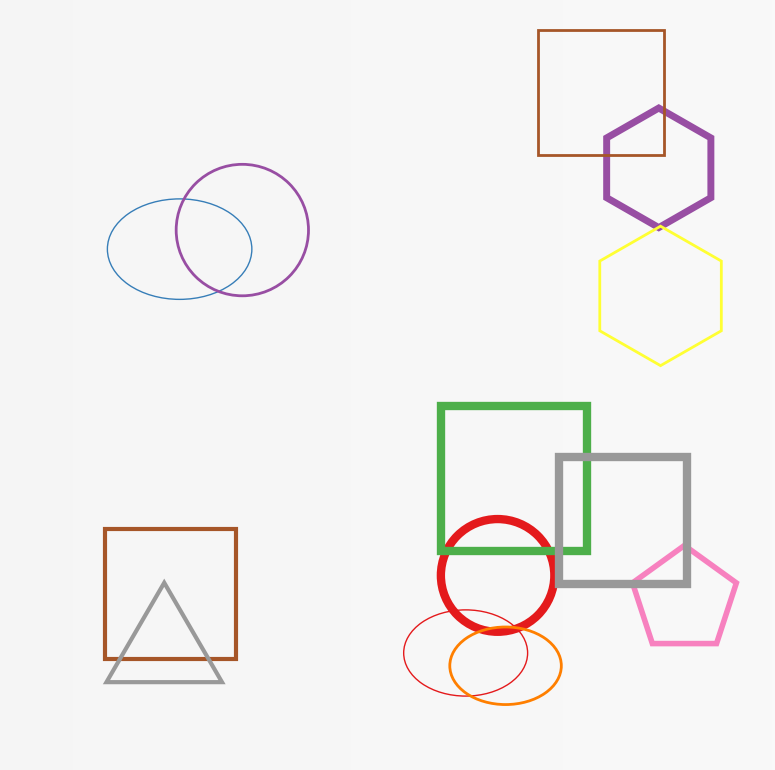[{"shape": "circle", "thickness": 3, "radius": 0.37, "center": [0.642, 0.253]}, {"shape": "oval", "thickness": 0.5, "radius": 0.4, "center": [0.601, 0.152]}, {"shape": "oval", "thickness": 0.5, "radius": 0.47, "center": [0.232, 0.676]}, {"shape": "square", "thickness": 3, "radius": 0.47, "center": [0.663, 0.379]}, {"shape": "hexagon", "thickness": 2.5, "radius": 0.39, "center": [0.85, 0.782]}, {"shape": "circle", "thickness": 1, "radius": 0.43, "center": [0.313, 0.701]}, {"shape": "oval", "thickness": 1, "radius": 0.36, "center": [0.652, 0.135]}, {"shape": "hexagon", "thickness": 1, "radius": 0.45, "center": [0.852, 0.616]}, {"shape": "square", "thickness": 1.5, "radius": 0.42, "center": [0.22, 0.229]}, {"shape": "square", "thickness": 1, "radius": 0.41, "center": [0.776, 0.879]}, {"shape": "pentagon", "thickness": 2, "radius": 0.35, "center": [0.883, 0.221]}, {"shape": "square", "thickness": 3, "radius": 0.41, "center": [0.803, 0.325]}, {"shape": "triangle", "thickness": 1.5, "radius": 0.43, "center": [0.212, 0.157]}]